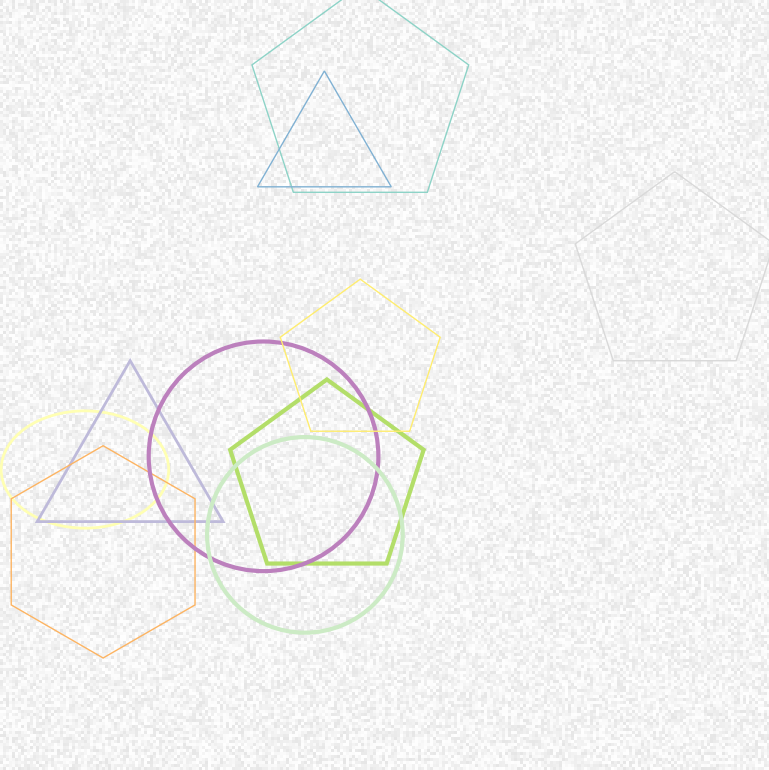[{"shape": "pentagon", "thickness": 0.5, "radius": 0.74, "center": [0.468, 0.87]}, {"shape": "oval", "thickness": 1, "radius": 0.54, "center": [0.11, 0.39]}, {"shape": "triangle", "thickness": 1, "radius": 0.7, "center": [0.169, 0.392]}, {"shape": "triangle", "thickness": 0.5, "radius": 0.5, "center": [0.421, 0.808]}, {"shape": "hexagon", "thickness": 0.5, "radius": 0.69, "center": [0.134, 0.283]}, {"shape": "pentagon", "thickness": 1.5, "radius": 0.66, "center": [0.425, 0.375]}, {"shape": "pentagon", "thickness": 0.5, "radius": 0.68, "center": [0.876, 0.641]}, {"shape": "circle", "thickness": 1.5, "radius": 0.75, "center": [0.342, 0.407]}, {"shape": "circle", "thickness": 1.5, "radius": 0.64, "center": [0.396, 0.305]}, {"shape": "pentagon", "thickness": 0.5, "radius": 0.55, "center": [0.468, 0.528]}]